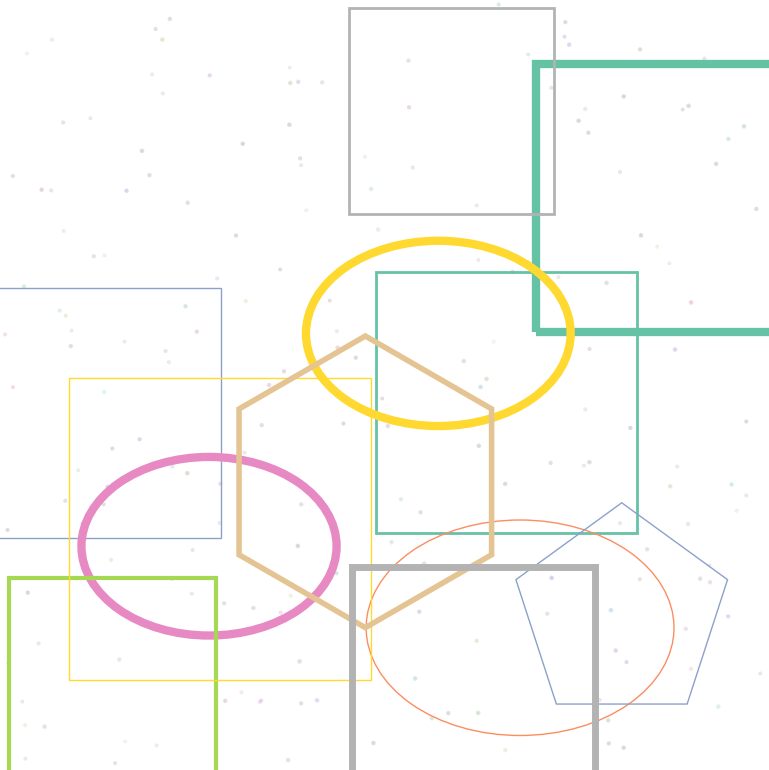[{"shape": "square", "thickness": 3, "radius": 0.87, "center": [0.87, 0.743]}, {"shape": "square", "thickness": 1, "radius": 0.85, "center": [0.658, 0.477]}, {"shape": "oval", "thickness": 0.5, "radius": 1.0, "center": [0.675, 0.185]}, {"shape": "square", "thickness": 0.5, "radius": 0.81, "center": [0.124, 0.464]}, {"shape": "pentagon", "thickness": 0.5, "radius": 0.72, "center": [0.807, 0.203]}, {"shape": "oval", "thickness": 3, "radius": 0.83, "center": [0.271, 0.291]}, {"shape": "square", "thickness": 1.5, "radius": 0.67, "center": [0.146, 0.115]}, {"shape": "square", "thickness": 0.5, "radius": 0.98, "center": [0.286, 0.313]}, {"shape": "oval", "thickness": 3, "radius": 0.86, "center": [0.569, 0.567]}, {"shape": "hexagon", "thickness": 2, "radius": 0.95, "center": [0.474, 0.374]}, {"shape": "square", "thickness": 1, "radius": 0.67, "center": [0.586, 0.856]}, {"shape": "square", "thickness": 2.5, "radius": 0.79, "center": [0.615, 0.106]}]